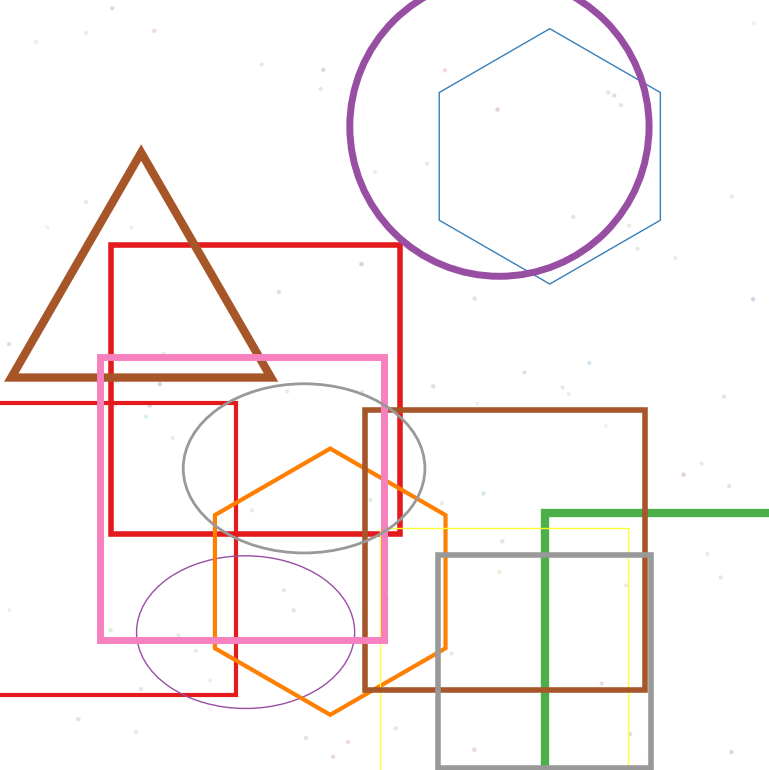[{"shape": "square", "thickness": 2, "radius": 0.94, "center": [0.332, 0.494]}, {"shape": "square", "thickness": 1.5, "radius": 0.95, "center": [0.116, 0.287]}, {"shape": "hexagon", "thickness": 0.5, "radius": 0.83, "center": [0.714, 0.797]}, {"shape": "square", "thickness": 3, "radius": 0.88, "center": [0.884, 0.157]}, {"shape": "circle", "thickness": 2.5, "radius": 0.97, "center": [0.649, 0.836]}, {"shape": "oval", "thickness": 0.5, "radius": 0.71, "center": [0.319, 0.179]}, {"shape": "hexagon", "thickness": 1.5, "radius": 0.86, "center": [0.429, 0.245]}, {"shape": "square", "thickness": 0.5, "radius": 0.8, "center": [0.655, 0.154]}, {"shape": "triangle", "thickness": 3, "radius": 0.97, "center": [0.183, 0.607]}, {"shape": "square", "thickness": 2, "radius": 0.91, "center": [0.656, 0.285]}, {"shape": "square", "thickness": 2.5, "radius": 0.92, "center": [0.314, 0.352]}, {"shape": "square", "thickness": 2, "radius": 0.69, "center": [0.707, 0.141]}, {"shape": "oval", "thickness": 1, "radius": 0.78, "center": [0.395, 0.392]}]